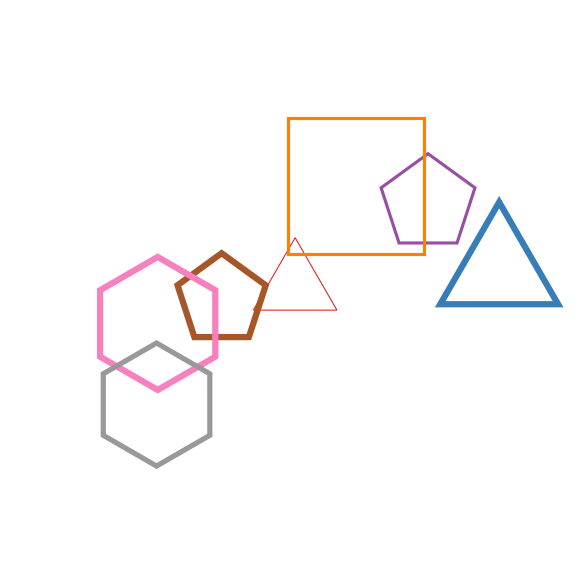[{"shape": "triangle", "thickness": 0.5, "radius": 0.42, "center": [0.511, 0.504]}, {"shape": "triangle", "thickness": 3, "radius": 0.59, "center": [0.864, 0.531]}, {"shape": "pentagon", "thickness": 1.5, "radius": 0.43, "center": [0.741, 0.648]}, {"shape": "square", "thickness": 1.5, "radius": 0.59, "center": [0.616, 0.677]}, {"shape": "pentagon", "thickness": 3, "radius": 0.4, "center": [0.384, 0.48]}, {"shape": "hexagon", "thickness": 3, "radius": 0.58, "center": [0.273, 0.439]}, {"shape": "hexagon", "thickness": 2.5, "radius": 0.53, "center": [0.271, 0.299]}]